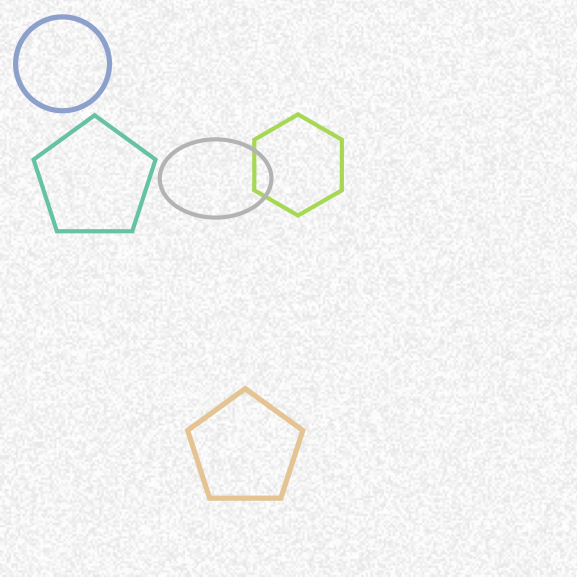[{"shape": "pentagon", "thickness": 2, "radius": 0.56, "center": [0.164, 0.689]}, {"shape": "circle", "thickness": 2.5, "radius": 0.41, "center": [0.108, 0.889]}, {"shape": "hexagon", "thickness": 2, "radius": 0.44, "center": [0.516, 0.713]}, {"shape": "pentagon", "thickness": 2.5, "radius": 0.52, "center": [0.425, 0.221]}, {"shape": "oval", "thickness": 2, "radius": 0.48, "center": [0.373, 0.69]}]